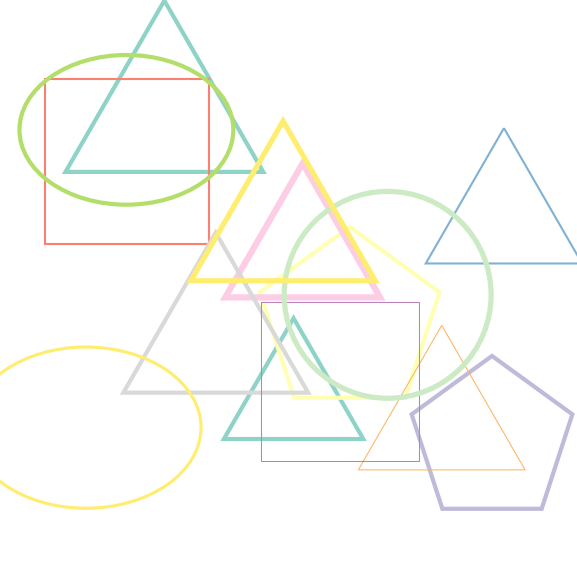[{"shape": "triangle", "thickness": 2, "radius": 0.99, "center": [0.285, 0.8]}, {"shape": "triangle", "thickness": 2, "radius": 0.7, "center": [0.508, 0.309]}, {"shape": "pentagon", "thickness": 2, "radius": 0.82, "center": [0.606, 0.443]}, {"shape": "pentagon", "thickness": 2, "radius": 0.73, "center": [0.852, 0.236]}, {"shape": "square", "thickness": 1, "radius": 0.71, "center": [0.22, 0.72]}, {"shape": "triangle", "thickness": 1, "radius": 0.78, "center": [0.873, 0.621]}, {"shape": "triangle", "thickness": 0.5, "radius": 0.83, "center": [0.765, 0.269]}, {"shape": "oval", "thickness": 2, "radius": 0.93, "center": [0.219, 0.774]}, {"shape": "triangle", "thickness": 3, "radius": 0.77, "center": [0.524, 0.562]}, {"shape": "triangle", "thickness": 2, "radius": 0.92, "center": [0.374, 0.412]}, {"shape": "square", "thickness": 0.5, "radius": 0.69, "center": [0.589, 0.339]}, {"shape": "circle", "thickness": 2.5, "radius": 0.9, "center": [0.671, 0.489]}, {"shape": "triangle", "thickness": 2.5, "radius": 0.92, "center": [0.49, 0.605]}, {"shape": "oval", "thickness": 1.5, "radius": 1.0, "center": [0.149, 0.259]}]